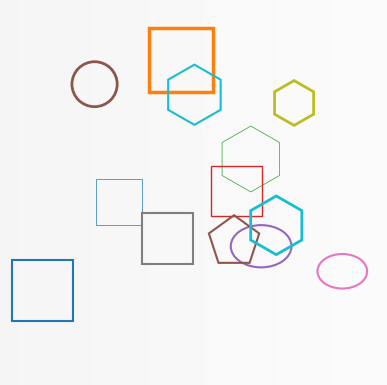[{"shape": "square", "thickness": 0.5, "radius": 0.3, "center": [0.308, 0.474]}, {"shape": "square", "thickness": 1.5, "radius": 0.4, "center": [0.11, 0.246]}, {"shape": "square", "thickness": 2.5, "radius": 0.41, "center": [0.468, 0.843]}, {"shape": "hexagon", "thickness": 0.5, "radius": 0.43, "center": [0.647, 0.587]}, {"shape": "square", "thickness": 1, "radius": 0.33, "center": [0.61, 0.505]}, {"shape": "oval", "thickness": 1.5, "radius": 0.39, "center": [0.674, 0.36]}, {"shape": "circle", "thickness": 2, "radius": 0.29, "center": [0.244, 0.781]}, {"shape": "pentagon", "thickness": 1.5, "radius": 0.34, "center": [0.604, 0.373]}, {"shape": "oval", "thickness": 1.5, "radius": 0.32, "center": [0.883, 0.295]}, {"shape": "square", "thickness": 1.5, "radius": 0.33, "center": [0.432, 0.38]}, {"shape": "hexagon", "thickness": 2, "radius": 0.29, "center": [0.759, 0.733]}, {"shape": "hexagon", "thickness": 1.5, "radius": 0.39, "center": [0.502, 0.754]}, {"shape": "hexagon", "thickness": 2, "radius": 0.38, "center": [0.713, 0.415]}]